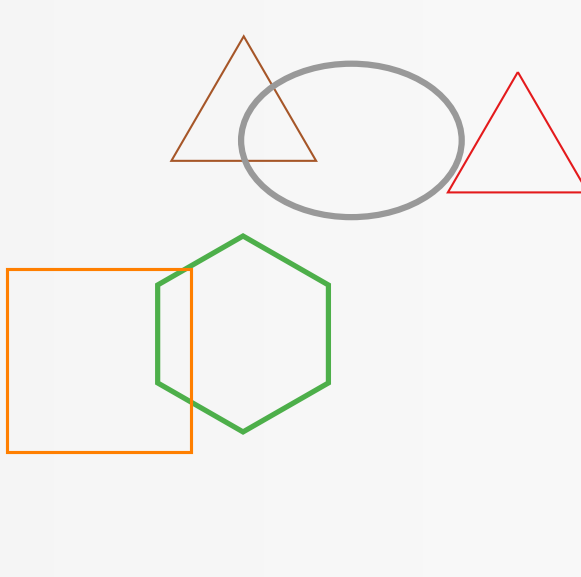[{"shape": "triangle", "thickness": 1, "radius": 0.69, "center": [0.891, 0.735]}, {"shape": "hexagon", "thickness": 2.5, "radius": 0.85, "center": [0.418, 0.421]}, {"shape": "square", "thickness": 1.5, "radius": 0.79, "center": [0.17, 0.376]}, {"shape": "triangle", "thickness": 1, "radius": 0.72, "center": [0.419, 0.793]}, {"shape": "oval", "thickness": 3, "radius": 0.95, "center": [0.605, 0.756]}]